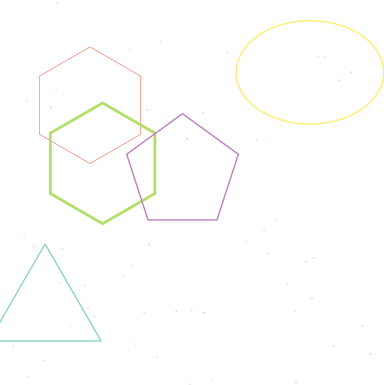[{"shape": "triangle", "thickness": 1, "radius": 0.84, "center": [0.117, 0.198]}, {"shape": "hexagon", "thickness": 0.5, "radius": 0.76, "center": [0.234, 0.727]}, {"shape": "hexagon", "thickness": 2, "radius": 0.78, "center": [0.267, 0.576]}, {"shape": "pentagon", "thickness": 1, "radius": 0.76, "center": [0.474, 0.552]}, {"shape": "oval", "thickness": 1, "radius": 0.96, "center": [0.805, 0.812]}]